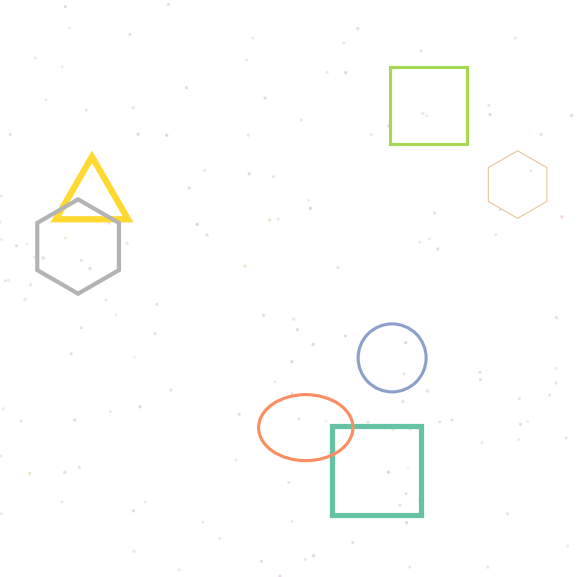[{"shape": "square", "thickness": 2.5, "radius": 0.39, "center": [0.652, 0.184]}, {"shape": "oval", "thickness": 1.5, "radius": 0.41, "center": [0.529, 0.259]}, {"shape": "circle", "thickness": 1.5, "radius": 0.29, "center": [0.679, 0.379]}, {"shape": "square", "thickness": 1.5, "radius": 0.33, "center": [0.742, 0.817]}, {"shape": "triangle", "thickness": 3, "radius": 0.36, "center": [0.159, 0.656]}, {"shape": "hexagon", "thickness": 0.5, "radius": 0.29, "center": [0.896, 0.68]}, {"shape": "hexagon", "thickness": 2, "radius": 0.41, "center": [0.135, 0.572]}]